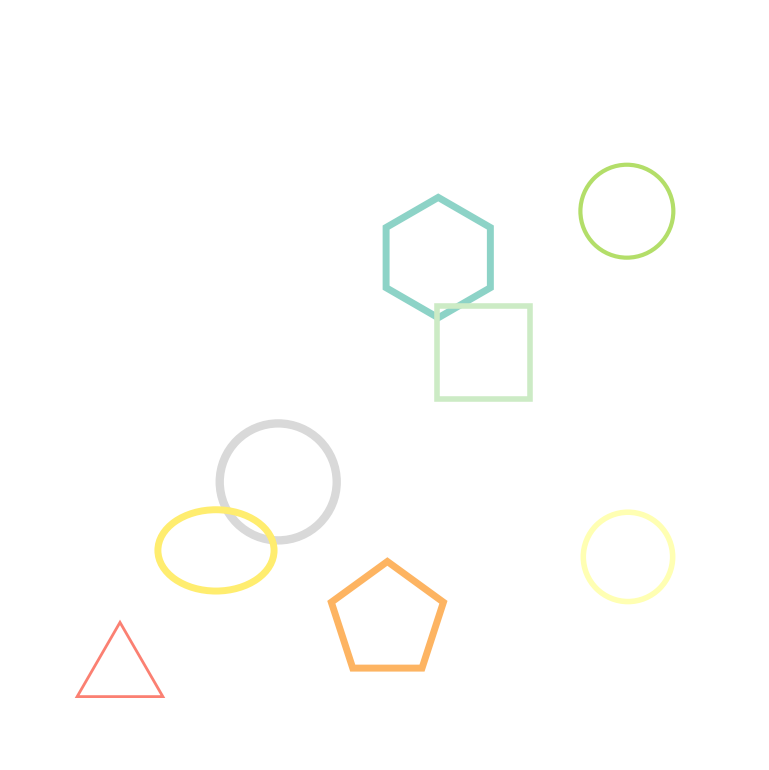[{"shape": "hexagon", "thickness": 2.5, "radius": 0.39, "center": [0.569, 0.665]}, {"shape": "circle", "thickness": 2, "radius": 0.29, "center": [0.816, 0.277]}, {"shape": "triangle", "thickness": 1, "radius": 0.32, "center": [0.156, 0.127]}, {"shape": "pentagon", "thickness": 2.5, "radius": 0.38, "center": [0.503, 0.194]}, {"shape": "circle", "thickness": 1.5, "radius": 0.3, "center": [0.814, 0.726]}, {"shape": "circle", "thickness": 3, "radius": 0.38, "center": [0.361, 0.374]}, {"shape": "square", "thickness": 2, "radius": 0.3, "center": [0.628, 0.542]}, {"shape": "oval", "thickness": 2.5, "radius": 0.38, "center": [0.28, 0.285]}]